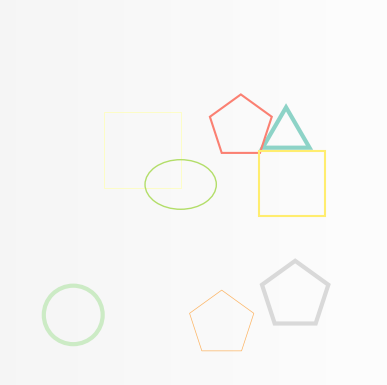[{"shape": "triangle", "thickness": 3, "radius": 0.35, "center": [0.738, 0.651]}, {"shape": "square", "thickness": 0.5, "radius": 0.49, "center": [0.367, 0.611]}, {"shape": "pentagon", "thickness": 1.5, "radius": 0.42, "center": [0.622, 0.671]}, {"shape": "pentagon", "thickness": 0.5, "radius": 0.44, "center": [0.572, 0.159]}, {"shape": "oval", "thickness": 1, "radius": 0.46, "center": [0.466, 0.521]}, {"shape": "pentagon", "thickness": 3, "radius": 0.45, "center": [0.762, 0.233]}, {"shape": "circle", "thickness": 3, "radius": 0.38, "center": [0.189, 0.182]}, {"shape": "square", "thickness": 1.5, "radius": 0.43, "center": [0.754, 0.524]}]